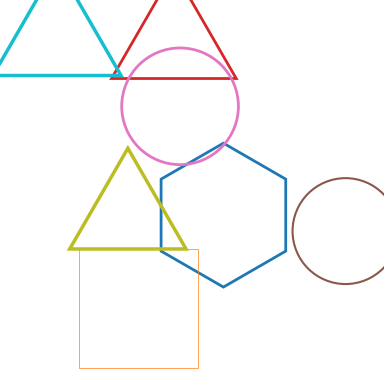[{"shape": "hexagon", "thickness": 2, "radius": 0.93, "center": [0.58, 0.441]}, {"shape": "square", "thickness": 0.5, "radius": 0.77, "center": [0.359, 0.199]}, {"shape": "triangle", "thickness": 2, "radius": 0.93, "center": [0.452, 0.89]}, {"shape": "circle", "thickness": 1.5, "radius": 0.69, "center": [0.897, 0.4]}, {"shape": "circle", "thickness": 2, "radius": 0.76, "center": [0.468, 0.724]}, {"shape": "triangle", "thickness": 2.5, "radius": 0.87, "center": [0.332, 0.441]}, {"shape": "triangle", "thickness": 2.5, "radius": 0.96, "center": [0.148, 0.9]}]